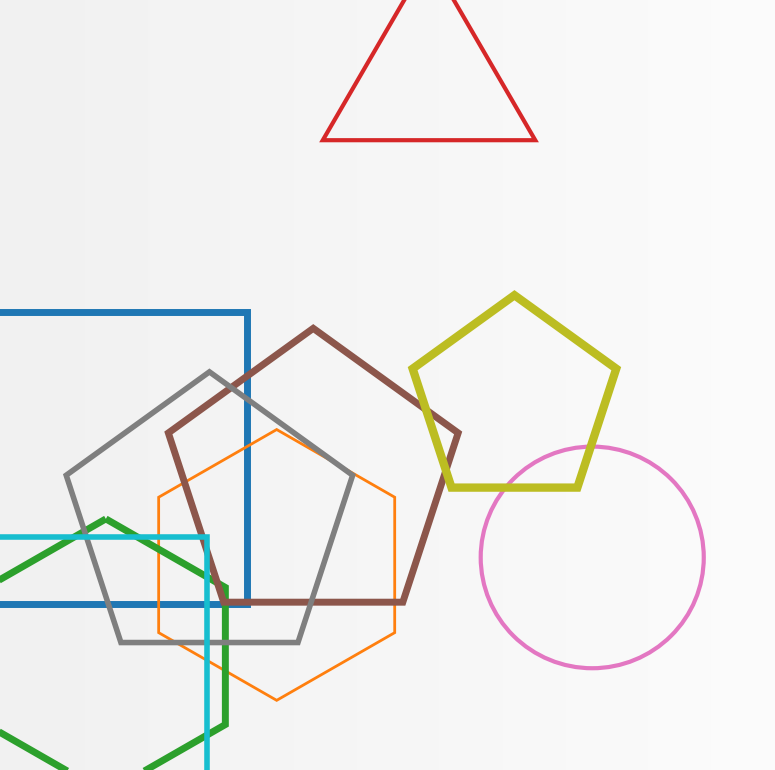[{"shape": "square", "thickness": 2.5, "radius": 0.95, "center": [0.129, 0.405]}, {"shape": "hexagon", "thickness": 1, "radius": 0.88, "center": [0.357, 0.266]}, {"shape": "hexagon", "thickness": 2.5, "radius": 0.89, "center": [0.137, 0.148]}, {"shape": "triangle", "thickness": 1.5, "radius": 0.79, "center": [0.554, 0.897]}, {"shape": "pentagon", "thickness": 2.5, "radius": 0.98, "center": [0.404, 0.377]}, {"shape": "circle", "thickness": 1.5, "radius": 0.72, "center": [0.764, 0.276]}, {"shape": "pentagon", "thickness": 2, "radius": 0.97, "center": [0.27, 0.323]}, {"shape": "pentagon", "thickness": 3, "radius": 0.69, "center": [0.664, 0.478]}, {"shape": "square", "thickness": 2, "radius": 0.82, "center": [0.102, 0.137]}]